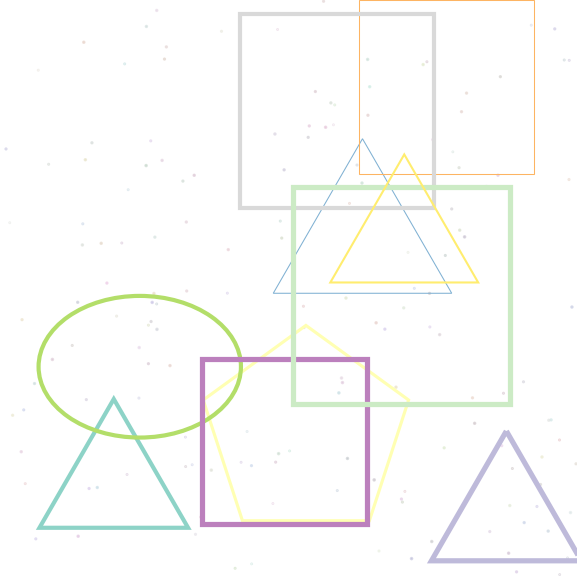[{"shape": "triangle", "thickness": 2, "radius": 0.74, "center": [0.197, 0.16]}, {"shape": "pentagon", "thickness": 1.5, "radius": 0.93, "center": [0.53, 0.249]}, {"shape": "triangle", "thickness": 2.5, "radius": 0.75, "center": [0.877, 0.103]}, {"shape": "triangle", "thickness": 0.5, "radius": 0.89, "center": [0.628, 0.581]}, {"shape": "square", "thickness": 0.5, "radius": 0.76, "center": [0.773, 0.849]}, {"shape": "oval", "thickness": 2, "radius": 0.88, "center": [0.242, 0.364]}, {"shape": "square", "thickness": 2, "radius": 0.84, "center": [0.584, 0.807]}, {"shape": "square", "thickness": 2.5, "radius": 0.71, "center": [0.493, 0.235]}, {"shape": "square", "thickness": 2.5, "radius": 0.94, "center": [0.696, 0.487]}, {"shape": "triangle", "thickness": 1, "radius": 0.74, "center": [0.7, 0.584]}]